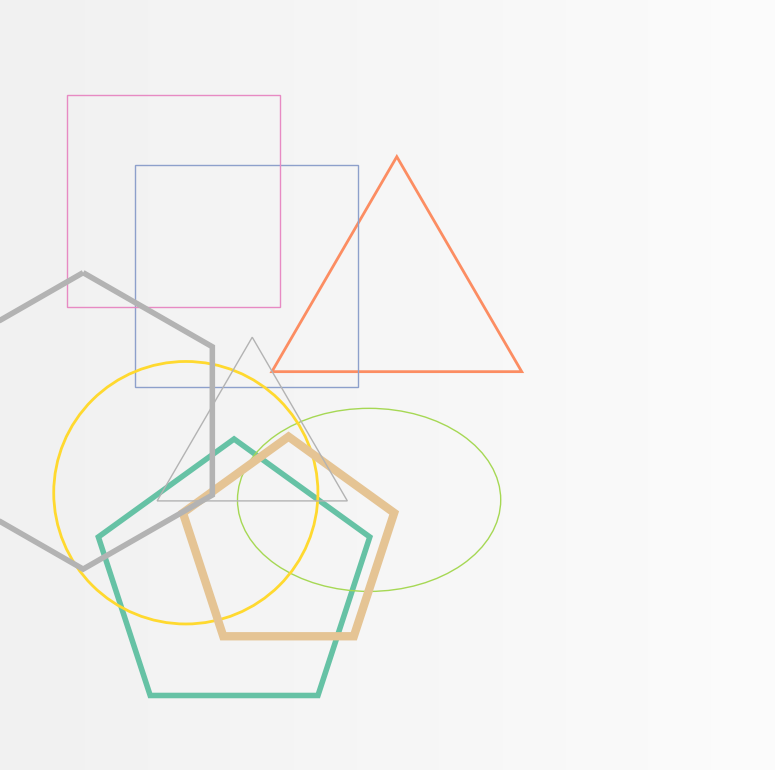[{"shape": "pentagon", "thickness": 2, "radius": 0.92, "center": [0.302, 0.246]}, {"shape": "triangle", "thickness": 1, "radius": 0.93, "center": [0.512, 0.61]}, {"shape": "square", "thickness": 0.5, "radius": 0.72, "center": [0.318, 0.641]}, {"shape": "square", "thickness": 0.5, "radius": 0.69, "center": [0.224, 0.739]}, {"shape": "oval", "thickness": 0.5, "radius": 0.85, "center": [0.476, 0.351]}, {"shape": "circle", "thickness": 1, "radius": 0.85, "center": [0.24, 0.36]}, {"shape": "pentagon", "thickness": 3, "radius": 0.72, "center": [0.372, 0.29]}, {"shape": "triangle", "thickness": 0.5, "radius": 0.71, "center": [0.325, 0.42]}, {"shape": "hexagon", "thickness": 2, "radius": 0.96, "center": [0.107, 0.453]}]